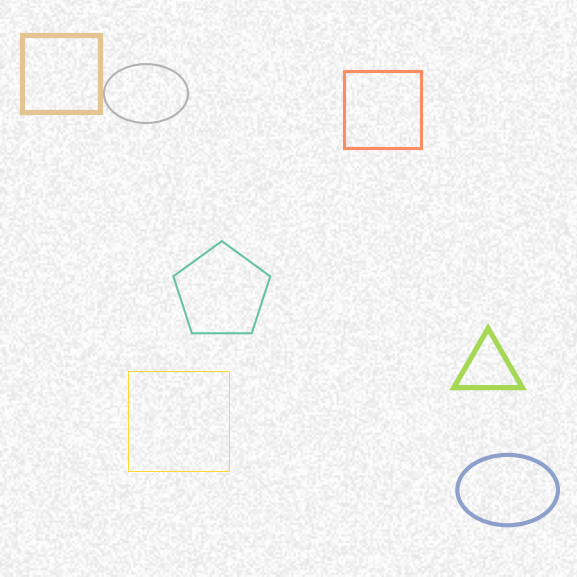[{"shape": "pentagon", "thickness": 1, "radius": 0.44, "center": [0.384, 0.493]}, {"shape": "square", "thickness": 1.5, "radius": 0.33, "center": [0.663, 0.81]}, {"shape": "oval", "thickness": 2, "radius": 0.44, "center": [0.879, 0.151]}, {"shape": "triangle", "thickness": 2.5, "radius": 0.34, "center": [0.845, 0.362]}, {"shape": "square", "thickness": 0.5, "radius": 0.44, "center": [0.309, 0.27]}, {"shape": "square", "thickness": 2.5, "radius": 0.34, "center": [0.106, 0.872]}, {"shape": "oval", "thickness": 1, "radius": 0.36, "center": [0.253, 0.837]}]